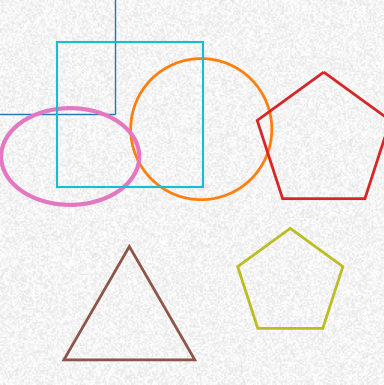[{"shape": "square", "thickness": 1, "radius": 0.97, "center": [0.107, 0.898]}, {"shape": "circle", "thickness": 2, "radius": 0.92, "center": [0.523, 0.665]}, {"shape": "pentagon", "thickness": 2, "radius": 0.91, "center": [0.841, 0.631]}, {"shape": "triangle", "thickness": 2, "radius": 0.98, "center": [0.336, 0.163]}, {"shape": "oval", "thickness": 3, "radius": 0.9, "center": [0.182, 0.593]}, {"shape": "pentagon", "thickness": 2, "radius": 0.72, "center": [0.754, 0.263]}, {"shape": "square", "thickness": 1.5, "radius": 0.94, "center": [0.338, 0.703]}]